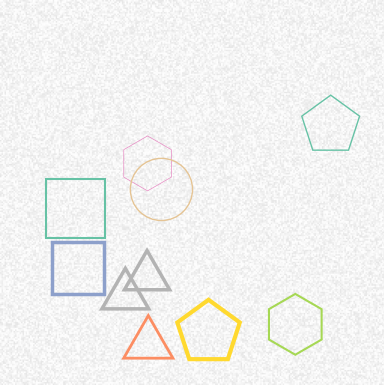[{"shape": "pentagon", "thickness": 1, "radius": 0.39, "center": [0.859, 0.674]}, {"shape": "square", "thickness": 1.5, "radius": 0.38, "center": [0.195, 0.459]}, {"shape": "triangle", "thickness": 2, "radius": 0.37, "center": [0.385, 0.107]}, {"shape": "square", "thickness": 2.5, "radius": 0.34, "center": [0.202, 0.305]}, {"shape": "hexagon", "thickness": 0.5, "radius": 0.36, "center": [0.383, 0.576]}, {"shape": "hexagon", "thickness": 1.5, "radius": 0.39, "center": [0.767, 0.158]}, {"shape": "pentagon", "thickness": 3, "radius": 0.43, "center": [0.542, 0.136]}, {"shape": "circle", "thickness": 1, "radius": 0.4, "center": [0.419, 0.508]}, {"shape": "triangle", "thickness": 2.5, "radius": 0.34, "center": [0.382, 0.281]}, {"shape": "triangle", "thickness": 2.5, "radius": 0.35, "center": [0.326, 0.233]}]